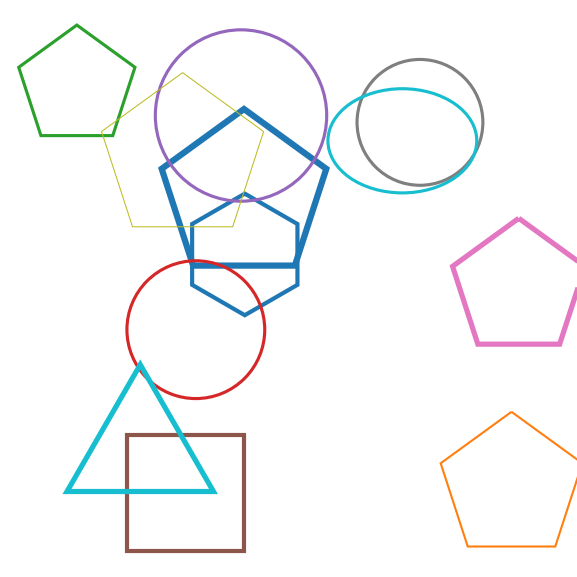[{"shape": "pentagon", "thickness": 3, "radius": 0.75, "center": [0.422, 0.66]}, {"shape": "hexagon", "thickness": 2, "radius": 0.53, "center": [0.424, 0.559]}, {"shape": "pentagon", "thickness": 1, "radius": 0.64, "center": [0.886, 0.157]}, {"shape": "pentagon", "thickness": 1.5, "radius": 0.53, "center": [0.133, 0.85]}, {"shape": "circle", "thickness": 1.5, "radius": 0.6, "center": [0.339, 0.428]}, {"shape": "circle", "thickness": 1.5, "radius": 0.74, "center": [0.417, 0.799]}, {"shape": "square", "thickness": 2, "radius": 0.5, "center": [0.321, 0.145]}, {"shape": "pentagon", "thickness": 2.5, "radius": 0.6, "center": [0.898, 0.501]}, {"shape": "circle", "thickness": 1.5, "radius": 0.54, "center": [0.727, 0.787]}, {"shape": "pentagon", "thickness": 0.5, "radius": 0.74, "center": [0.316, 0.726]}, {"shape": "triangle", "thickness": 2.5, "radius": 0.73, "center": [0.243, 0.221]}, {"shape": "oval", "thickness": 1.5, "radius": 0.64, "center": [0.697, 0.755]}]